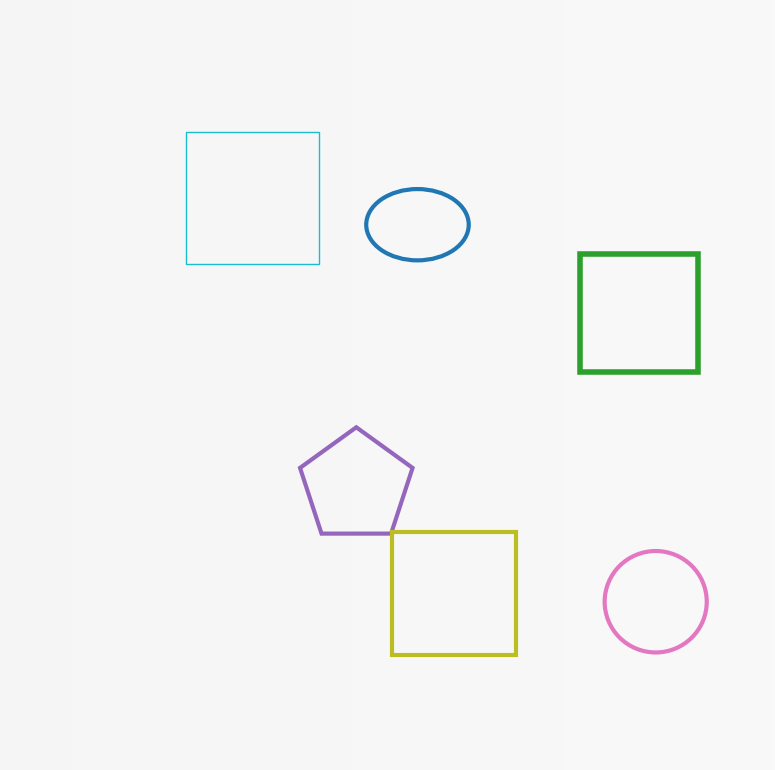[{"shape": "oval", "thickness": 1.5, "radius": 0.33, "center": [0.539, 0.708]}, {"shape": "square", "thickness": 2, "radius": 0.38, "center": [0.824, 0.593]}, {"shape": "pentagon", "thickness": 1.5, "radius": 0.38, "center": [0.46, 0.369]}, {"shape": "circle", "thickness": 1.5, "radius": 0.33, "center": [0.846, 0.219]}, {"shape": "square", "thickness": 1.5, "radius": 0.4, "center": [0.586, 0.229]}, {"shape": "square", "thickness": 0.5, "radius": 0.43, "center": [0.326, 0.742]}]